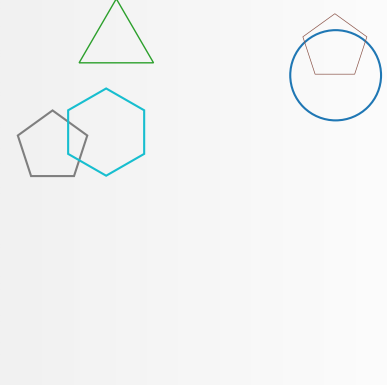[{"shape": "circle", "thickness": 1.5, "radius": 0.59, "center": [0.866, 0.804]}, {"shape": "triangle", "thickness": 1, "radius": 0.55, "center": [0.3, 0.892]}, {"shape": "pentagon", "thickness": 0.5, "radius": 0.43, "center": [0.864, 0.878]}, {"shape": "pentagon", "thickness": 1.5, "radius": 0.47, "center": [0.136, 0.619]}, {"shape": "hexagon", "thickness": 1.5, "radius": 0.57, "center": [0.274, 0.657]}]